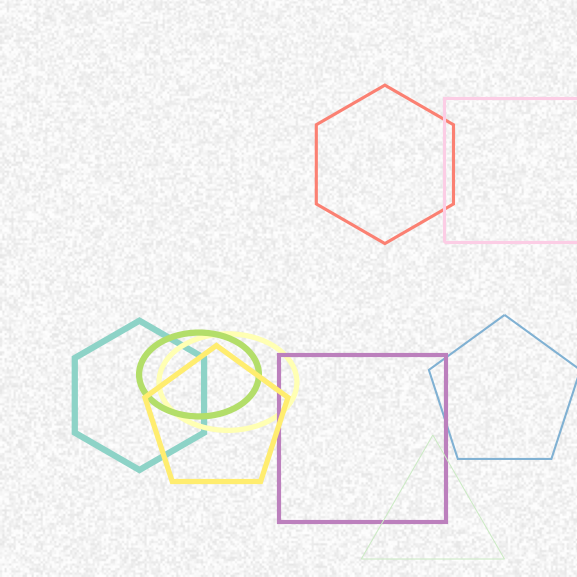[{"shape": "hexagon", "thickness": 3, "radius": 0.65, "center": [0.241, 0.315]}, {"shape": "oval", "thickness": 2.5, "radius": 0.6, "center": [0.395, 0.337]}, {"shape": "hexagon", "thickness": 1.5, "radius": 0.69, "center": [0.666, 0.715]}, {"shape": "pentagon", "thickness": 1, "radius": 0.69, "center": [0.874, 0.316]}, {"shape": "oval", "thickness": 3, "radius": 0.52, "center": [0.345, 0.351]}, {"shape": "square", "thickness": 1.5, "radius": 0.62, "center": [0.893, 0.705]}, {"shape": "square", "thickness": 2, "radius": 0.72, "center": [0.627, 0.24]}, {"shape": "triangle", "thickness": 0.5, "radius": 0.72, "center": [0.75, 0.103]}, {"shape": "pentagon", "thickness": 2.5, "radius": 0.65, "center": [0.375, 0.271]}]